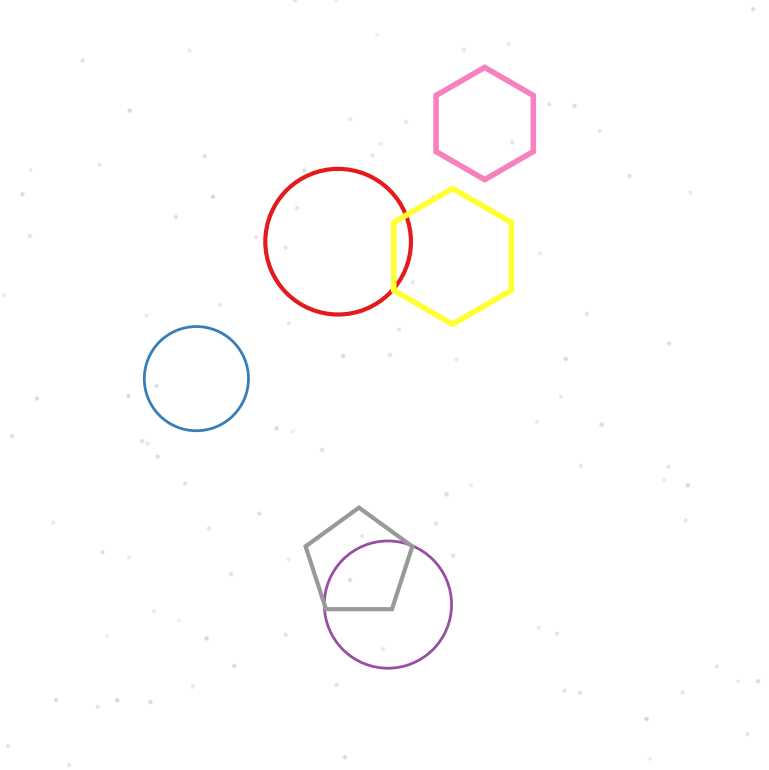[{"shape": "circle", "thickness": 1.5, "radius": 0.47, "center": [0.439, 0.686]}, {"shape": "circle", "thickness": 1, "radius": 0.34, "center": [0.255, 0.508]}, {"shape": "circle", "thickness": 1, "radius": 0.41, "center": [0.504, 0.215]}, {"shape": "hexagon", "thickness": 2, "radius": 0.44, "center": [0.588, 0.667]}, {"shape": "hexagon", "thickness": 2, "radius": 0.36, "center": [0.629, 0.84]}, {"shape": "pentagon", "thickness": 1.5, "radius": 0.36, "center": [0.466, 0.268]}]